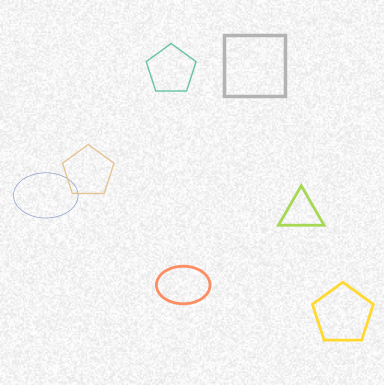[{"shape": "pentagon", "thickness": 1, "radius": 0.34, "center": [0.445, 0.819]}, {"shape": "oval", "thickness": 2, "radius": 0.35, "center": [0.476, 0.26]}, {"shape": "oval", "thickness": 0.5, "radius": 0.42, "center": [0.119, 0.492]}, {"shape": "triangle", "thickness": 2, "radius": 0.34, "center": [0.782, 0.449]}, {"shape": "pentagon", "thickness": 2, "radius": 0.42, "center": [0.891, 0.184]}, {"shape": "pentagon", "thickness": 1, "radius": 0.35, "center": [0.229, 0.554]}, {"shape": "square", "thickness": 2.5, "radius": 0.39, "center": [0.661, 0.829]}]